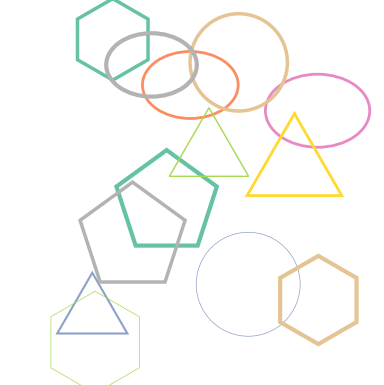[{"shape": "pentagon", "thickness": 3, "radius": 0.69, "center": [0.433, 0.473]}, {"shape": "hexagon", "thickness": 2.5, "radius": 0.53, "center": [0.293, 0.898]}, {"shape": "oval", "thickness": 2, "radius": 0.62, "center": [0.494, 0.779]}, {"shape": "triangle", "thickness": 1.5, "radius": 0.53, "center": [0.24, 0.186]}, {"shape": "circle", "thickness": 0.5, "radius": 0.67, "center": [0.645, 0.262]}, {"shape": "oval", "thickness": 2, "radius": 0.68, "center": [0.825, 0.712]}, {"shape": "hexagon", "thickness": 0.5, "radius": 0.66, "center": [0.247, 0.111]}, {"shape": "triangle", "thickness": 1, "radius": 0.59, "center": [0.543, 0.601]}, {"shape": "triangle", "thickness": 2, "radius": 0.71, "center": [0.765, 0.563]}, {"shape": "hexagon", "thickness": 3, "radius": 0.57, "center": [0.827, 0.221]}, {"shape": "circle", "thickness": 2.5, "radius": 0.63, "center": [0.62, 0.838]}, {"shape": "oval", "thickness": 3, "radius": 0.59, "center": [0.394, 0.831]}, {"shape": "pentagon", "thickness": 2.5, "radius": 0.72, "center": [0.344, 0.383]}]